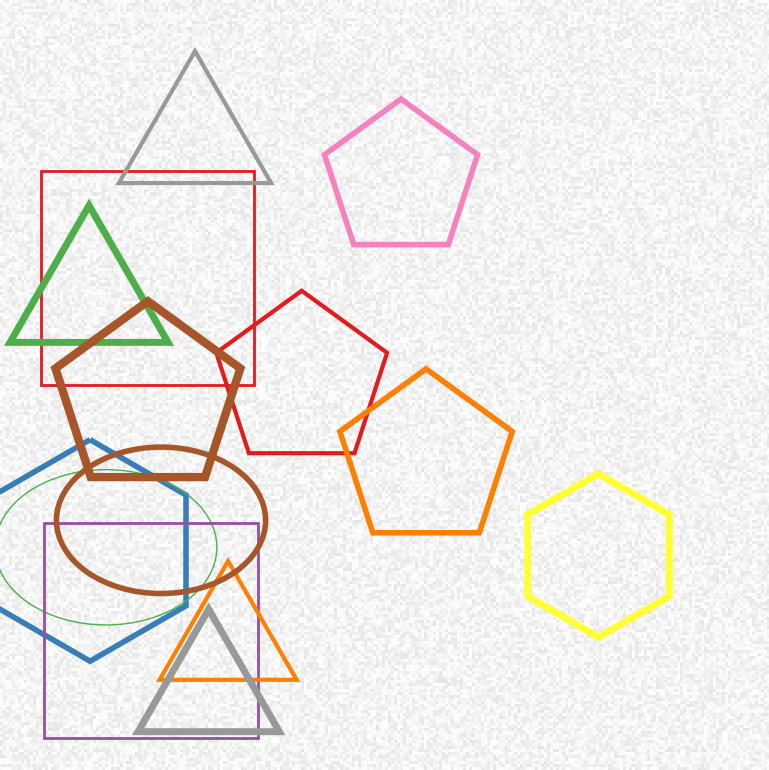[{"shape": "pentagon", "thickness": 1.5, "radius": 0.58, "center": [0.392, 0.506]}, {"shape": "square", "thickness": 1, "radius": 0.69, "center": [0.192, 0.639]}, {"shape": "hexagon", "thickness": 2, "radius": 0.72, "center": [0.117, 0.285]}, {"shape": "oval", "thickness": 0.5, "radius": 0.72, "center": [0.138, 0.289]}, {"shape": "triangle", "thickness": 2.5, "radius": 0.59, "center": [0.116, 0.615]}, {"shape": "square", "thickness": 1, "radius": 0.7, "center": [0.196, 0.182]}, {"shape": "triangle", "thickness": 1.5, "radius": 0.51, "center": [0.296, 0.169]}, {"shape": "pentagon", "thickness": 2, "radius": 0.59, "center": [0.553, 0.403]}, {"shape": "hexagon", "thickness": 2.5, "radius": 0.53, "center": [0.777, 0.279]}, {"shape": "oval", "thickness": 2, "radius": 0.68, "center": [0.209, 0.324]}, {"shape": "pentagon", "thickness": 3, "radius": 0.63, "center": [0.192, 0.483]}, {"shape": "pentagon", "thickness": 2, "radius": 0.52, "center": [0.521, 0.767]}, {"shape": "triangle", "thickness": 2.5, "radius": 0.53, "center": [0.271, 0.103]}, {"shape": "triangle", "thickness": 1.5, "radius": 0.57, "center": [0.253, 0.819]}]